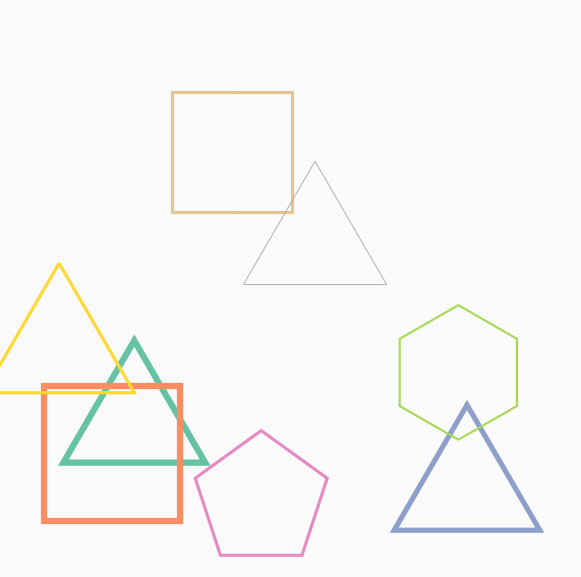[{"shape": "triangle", "thickness": 3, "radius": 0.7, "center": [0.231, 0.268]}, {"shape": "square", "thickness": 3, "radius": 0.58, "center": [0.193, 0.213]}, {"shape": "triangle", "thickness": 2.5, "radius": 0.72, "center": [0.803, 0.153]}, {"shape": "pentagon", "thickness": 1.5, "radius": 0.6, "center": [0.449, 0.134]}, {"shape": "hexagon", "thickness": 1, "radius": 0.58, "center": [0.788, 0.354]}, {"shape": "triangle", "thickness": 1.5, "radius": 0.75, "center": [0.102, 0.394]}, {"shape": "square", "thickness": 1.5, "radius": 0.52, "center": [0.399, 0.736]}, {"shape": "triangle", "thickness": 0.5, "radius": 0.71, "center": [0.542, 0.578]}]